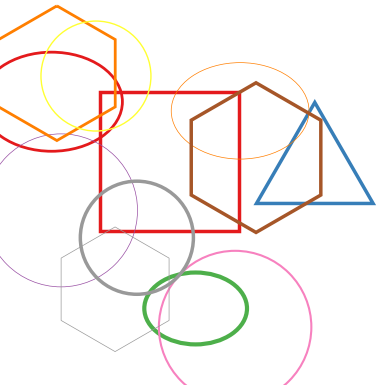[{"shape": "oval", "thickness": 2, "radius": 0.92, "center": [0.134, 0.736]}, {"shape": "square", "thickness": 2.5, "radius": 0.9, "center": [0.44, 0.581]}, {"shape": "triangle", "thickness": 2.5, "radius": 0.87, "center": [0.818, 0.559]}, {"shape": "oval", "thickness": 3, "radius": 0.67, "center": [0.508, 0.199]}, {"shape": "circle", "thickness": 0.5, "radius": 0.99, "center": [0.159, 0.454]}, {"shape": "hexagon", "thickness": 2, "radius": 0.87, "center": [0.148, 0.81]}, {"shape": "oval", "thickness": 0.5, "radius": 0.89, "center": [0.624, 0.712]}, {"shape": "circle", "thickness": 1, "radius": 0.71, "center": [0.249, 0.802]}, {"shape": "hexagon", "thickness": 2.5, "radius": 0.97, "center": [0.665, 0.591]}, {"shape": "circle", "thickness": 1.5, "radius": 0.99, "center": [0.611, 0.151]}, {"shape": "hexagon", "thickness": 0.5, "radius": 0.81, "center": [0.299, 0.249]}, {"shape": "circle", "thickness": 2.5, "radius": 0.73, "center": [0.355, 0.383]}]